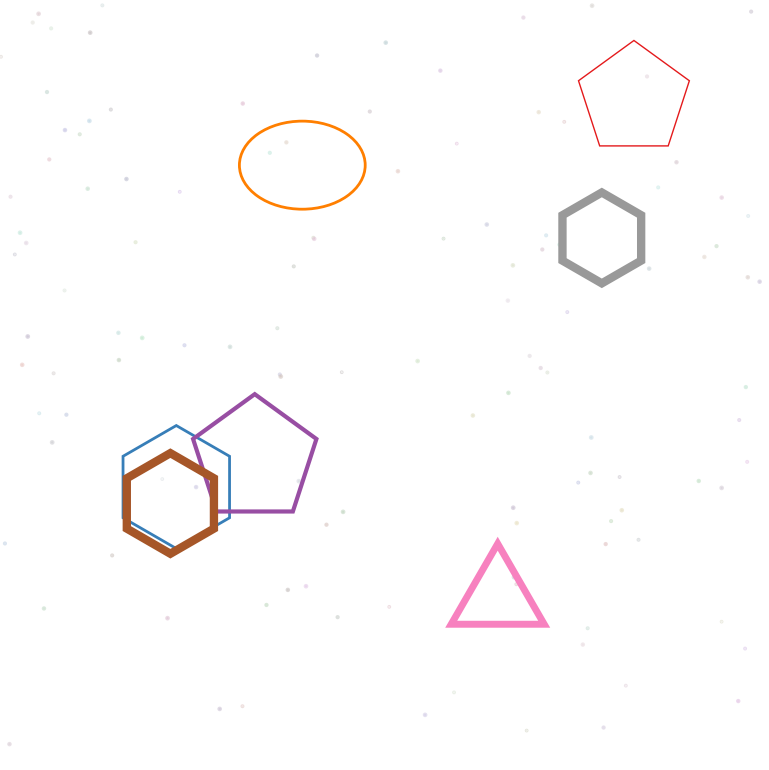[{"shape": "pentagon", "thickness": 0.5, "radius": 0.38, "center": [0.823, 0.872]}, {"shape": "hexagon", "thickness": 1, "radius": 0.4, "center": [0.229, 0.367]}, {"shape": "pentagon", "thickness": 1.5, "radius": 0.42, "center": [0.331, 0.404]}, {"shape": "oval", "thickness": 1, "radius": 0.41, "center": [0.393, 0.786]}, {"shape": "hexagon", "thickness": 3, "radius": 0.33, "center": [0.221, 0.346]}, {"shape": "triangle", "thickness": 2.5, "radius": 0.35, "center": [0.646, 0.224]}, {"shape": "hexagon", "thickness": 3, "radius": 0.3, "center": [0.782, 0.691]}]